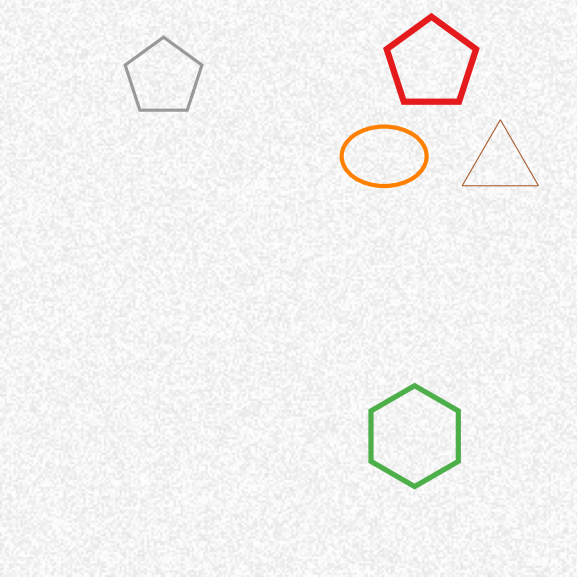[{"shape": "pentagon", "thickness": 3, "radius": 0.41, "center": [0.747, 0.889]}, {"shape": "hexagon", "thickness": 2.5, "radius": 0.44, "center": [0.718, 0.244]}, {"shape": "oval", "thickness": 2, "radius": 0.37, "center": [0.665, 0.728]}, {"shape": "triangle", "thickness": 0.5, "radius": 0.38, "center": [0.866, 0.716]}, {"shape": "pentagon", "thickness": 1.5, "radius": 0.35, "center": [0.283, 0.865]}]